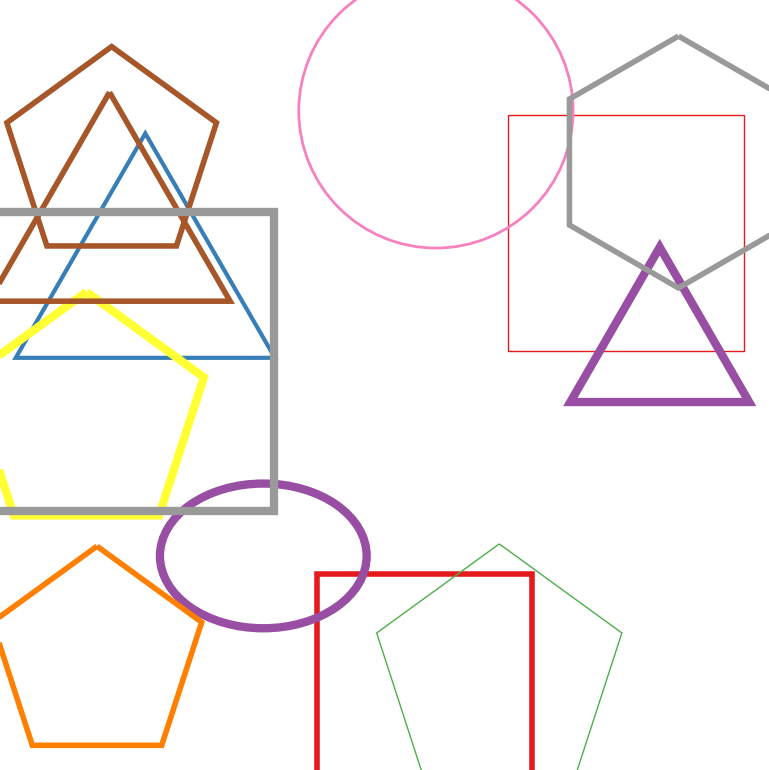[{"shape": "square", "thickness": 0.5, "radius": 0.77, "center": [0.813, 0.697]}, {"shape": "square", "thickness": 2, "radius": 0.7, "center": [0.551, 0.115]}, {"shape": "triangle", "thickness": 1.5, "radius": 0.97, "center": [0.189, 0.632]}, {"shape": "pentagon", "thickness": 0.5, "radius": 0.84, "center": [0.648, 0.126]}, {"shape": "triangle", "thickness": 3, "radius": 0.67, "center": [0.857, 0.545]}, {"shape": "oval", "thickness": 3, "radius": 0.67, "center": [0.342, 0.278]}, {"shape": "pentagon", "thickness": 2, "radius": 0.71, "center": [0.126, 0.148]}, {"shape": "pentagon", "thickness": 3, "radius": 0.8, "center": [0.112, 0.46]}, {"shape": "pentagon", "thickness": 2, "radius": 0.72, "center": [0.145, 0.796]}, {"shape": "triangle", "thickness": 2, "radius": 0.9, "center": [0.142, 0.699]}, {"shape": "circle", "thickness": 1, "radius": 0.89, "center": [0.566, 0.856]}, {"shape": "square", "thickness": 3, "radius": 0.97, "center": [0.162, 0.531]}, {"shape": "hexagon", "thickness": 2, "radius": 0.82, "center": [0.881, 0.79]}]